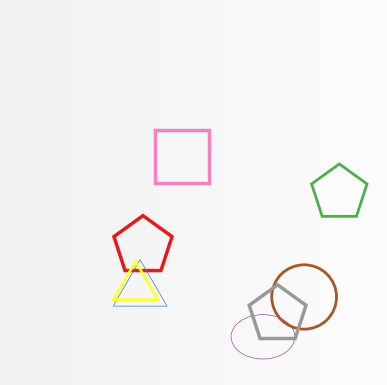[{"shape": "pentagon", "thickness": 2.5, "radius": 0.39, "center": [0.369, 0.361]}, {"shape": "triangle", "thickness": 0.5, "radius": 0.4, "center": [0.362, 0.245]}, {"shape": "pentagon", "thickness": 2, "radius": 0.38, "center": [0.876, 0.499]}, {"shape": "oval", "thickness": 0.5, "radius": 0.41, "center": [0.679, 0.125]}, {"shape": "triangle", "thickness": 2, "radius": 0.33, "center": [0.35, 0.255]}, {"shape": "circle", "thickness": 2, "radius": 0.42, "center": [0.785, 0.229]}, {"shape": "square", "thickness": 2.5, "radius": 0.35, "center": [0.469, 0.594]}, {"shape": "pentagon", "thickness": 2.5, "radius": 0.39, "center": [0.716, 0.183]}]